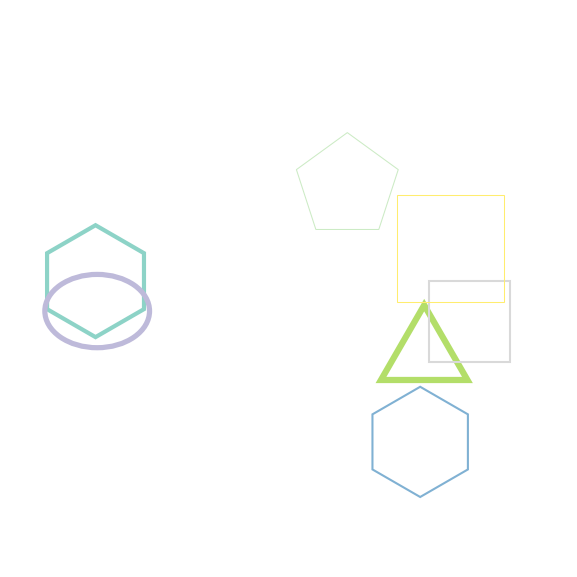[{"shape": "hexagon", "thickness": 2, "radius": 0.48, "center": [0.165, 0.512]}, {"shape": "oval", "thickness": 2.5, "radius": 0.45, "center": [0.168, 0.46]}, {"shape": "hexagon", "thickness": 1, "radius": 0.48, "center": [0.728, 0.234]}, {"shape": "triangle", "thickness": 3, "radius": 0.43, "center": [0.735, 0.384]}, {"shape": "square", "thickness": 1, "radius": 0.35, "center": [0.813, 0.442]}, {"shape": "pentagon", "thickness": 0.5, "radius": 0.46, "center": [0.601, 0.677]}, {"shape": "square", "thickness": 0.5, "radius": 0.47, "center": [0.78, 0.569]}]